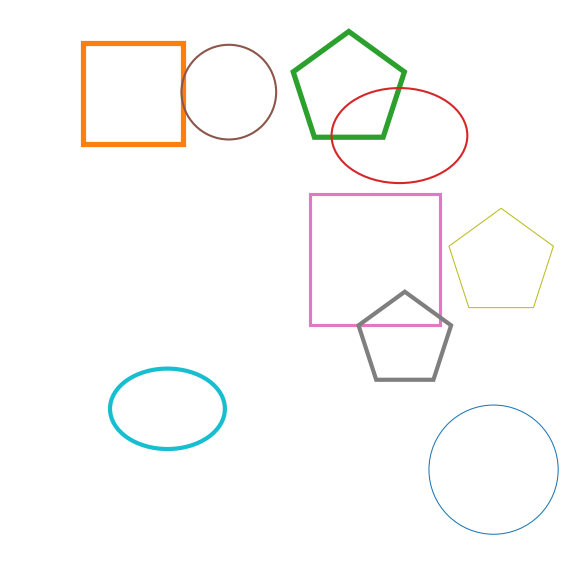[{"shape": "circle", "thickness": 0.5, "radius": 0.56, "center": [0.855, 0.186]}, {"shape": "square", "thickness": 2.5, "radius": 0.43, "center": [0.23, 0.837]}, {"shape": "pentagon", "thickness": 2.5, "radius": 0.51, "center": [0.604, 0.843]}, {"shape": "oval", "thickness": 1, "radius": 0.59, "center": [0.692, 0.764]}, {"shape": "circle", "thickness": 1, "radius": 0.41, "center": [0.396, 0.84]}, {"shape": "square", "thickness": 1.5, "radius": 0.56, "center": [0.65, 0.55]}, {"shape": "pentagon", "thickness": 2, "radius": 0.42, "center": [0.701, 0.41]}, {"shape": "pentagon", "thickness": 0.5, "radius": 0.48, "center": [0.868, 0.543]}, {"shape": "oval", "thickness": 2, "radius": 0.5, "center": [0.29, 0.291]}]